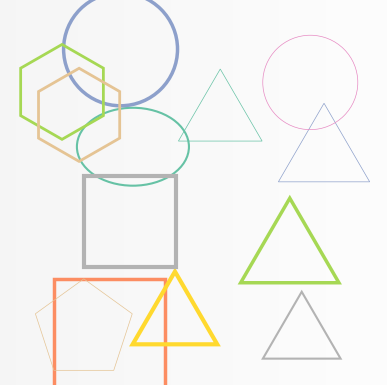[{"shape": "triangle", "thickness": 0.5, "radius": 0.62, "center": [0.568, 0.696]}, {"shape": "oval", "thickness": 1.5, "radius": 0.72, "center": [0.343, 0.619]}, {"shape": "square", "thickness": 2.5, "radius": 0.71, "center": [0.282, 0.134]}, {"shape": "circle", "thickness": 2.5, "radius": 0.74, "center": [0.311, 0.872]}, {"shape": "triangle", "thickness": 0.5, "radius": 0.68, "center": [0.836, 0.596]}, {"shape": "circle", "thickness": 0.5, "radius": 0.61, "center": [0.801, 0.786]}, {"shape": "triangle", "thickness": 2.5, "radius": 0.73, "center": [0.748, 0.339]}, {"shape": "hexagon", "thickness": 2, "radius": 0.62, "center": [0.16, 0.761]}, {"shape": "triangle", "thickness": 3, "radius": 0.63, "center": [0.451, 0.169]}, {"shape": "hexagon", "thickness": 2, "radius": 0.6, "center": [0.204, 0.702]}, {"shape": "pentagon", "thickness": 0.5, "radius": 0.66, "center": [0.216, 0.144]}, {"shape": "triangle", "thickness": 1.5, "radius": 0.58, "center": [0.779, 0.126]}, {"shape": "square", "thickness": 3, "radius": 0.59, "center": [0.336, 0.425]}]